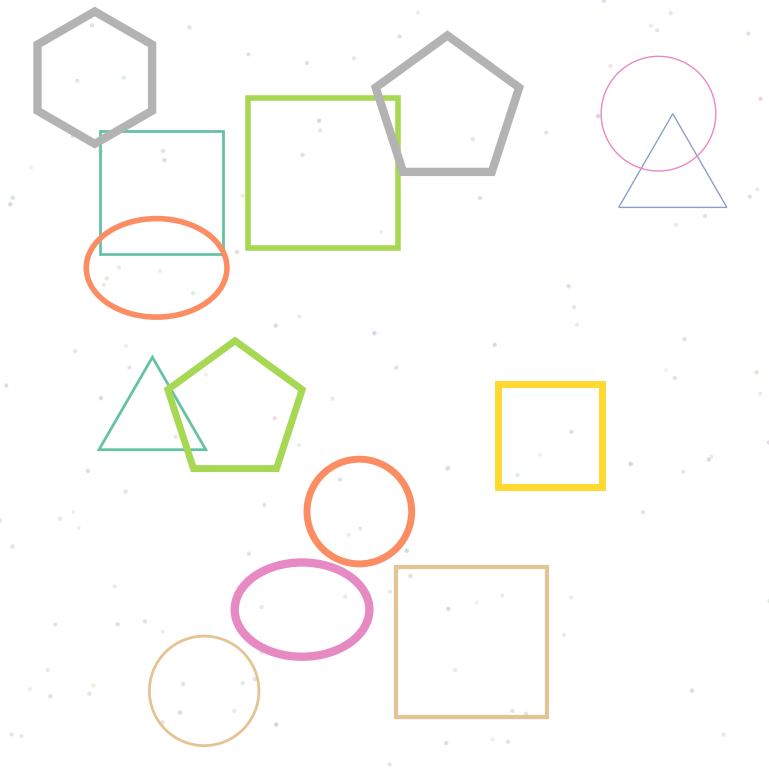[{"shape": "triangle", "thickness": 1, "radius": 0.4, "center": [0.198, 0.456]}, {"shape": "square", "thickness": 1, "radius": 0.4, "center": [0.21, 0.75]}, {"shape": "oval", "thickness": 2, "radius": 0.46, "center": [0.203, 0.652]}, {"shape": "circle", "thickness": 2.5, "radius": 0.34, "center": [0.467, 0.336]}, {"shape": "triangle", "thickness": 0.5, "radius": 0.41, "center": [0.874, 0.771]}, {"shape": "oval", "thickness": 3, "radius": 0.44, "center": [0.392, 0.208]}, {"shape": "circle", "thickness": 0.5, "radius": 0.37, "center": [0.855, 0.852]}, {"shape": "square", "thickness": 2, "radius": 0.49, "center": [0.42, 0.775]}, {"shape": "pentagon", "thickness": 2.5, "radius": 0.46, "center": [0.305, 0.466]}, {"shape": "square", "thickness": 2.5, "radius": 0.34, "center": [0.714, 0.434]}, {"shape": "circle", "thickness": 1, "radius": 0.36, "center": [0.265, 0.103]}, {"shape": "square", "thickness": 1.5, "radius": 0.49, "center": [0.612, 0.166]}, {"shape": "pentagon", "thickness": 3, "radius": 0.49, "center": [0.581, 0.856]}, {"shape": "hexagon", "thickness": 3, "radius": 0.43, "center": [0.123, 0.899]}]